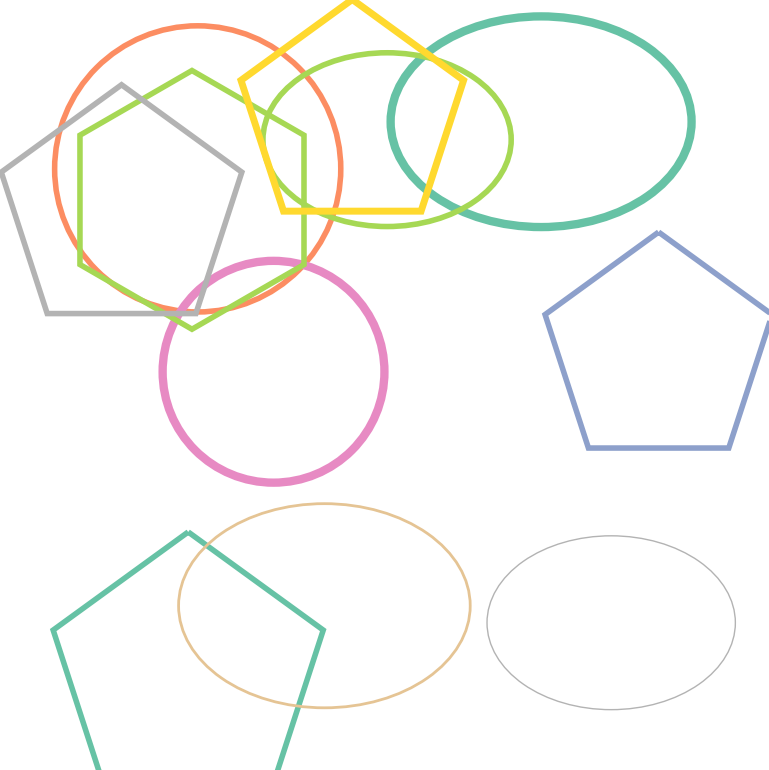[{"shape": "oval", "thickness": 3, "radius": 0.98, "center": [0.703, 0.842]}, {"shape": "pentagon", "thickness": 2, "radius": 0.92, "center": [0.244, 0.125]}, {"shape": "circle", "thickness": 2, "radius": 0.93, "center": [0.257, 0.781]}, {"shape": "pentagon", "thickness": 2, "radius": 0.78, "center": [0.855, 0.544]}, {"shape": "circle", "thickness": 3, "radius": 0.72, "center": [0.355, 0.517]}, {"shape": "hexagon", "thickness": 2, "radius": 0.84, "center": [0.249, 0.74]}, {"shape": "oval", "thickness": 2, "radius": 0.81, "center": [0.503, 0.819]}, {"shape": "pentagon", "thickness": 2.5, "radius": 0.76, "center": [0.458, 0.849]}, {"shape": "oval", "thickness": 1, "radius": 0.95, "center": [0.421, 0.213]}, {"shape": "pentagon", "thickness": 2, "radius": 0.82, "center": [0.158, 0.726]}, {"shape": "oval", "thickness": 0.5, "radius": 0.81, "center": [0.794, 0.191]}]